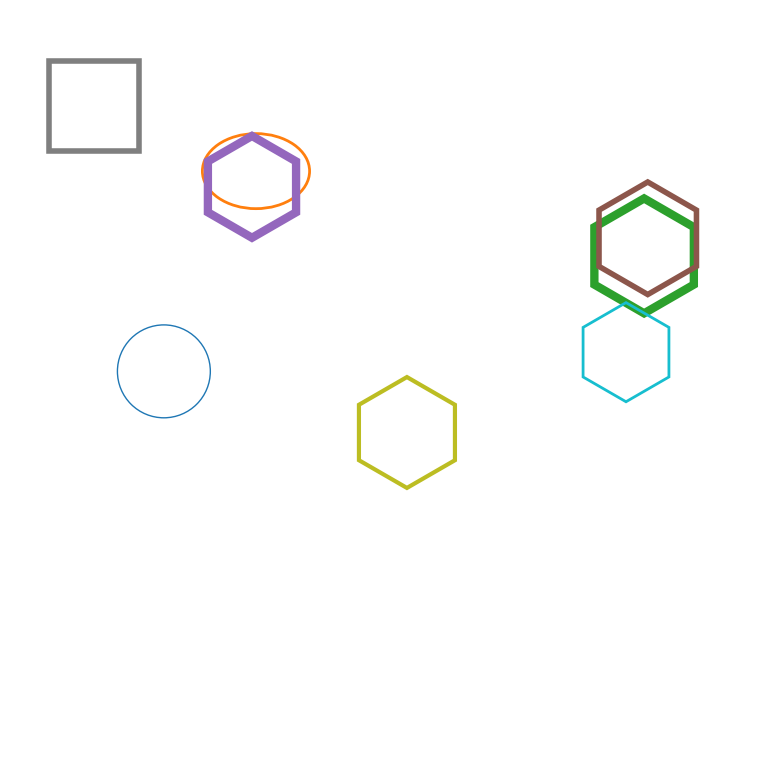[{"shape": "circle", "thickness": 0.5, "radius": 0.3, "center": [0.213, 0.518]}, {"shape": "oval", "thickness": 1, "radius": 0.35, "center": [0.332, 0.778]}, {"shape": "hexagon", "thickness": 3, "radius": 0.37, "center": [0.837, 0.668]}, {"shape": "hexagon", "thickness": 3, "radius": 0.33, "center": [0.327, 0.757]}, {"shape": "hexagon", "thickness": 2, "radius": 0.37, "center": [0.841, 0.691]}, {"shape": "square", "thickness": 2, "radius": 0.29, "center": [0.122, 0.862]}, {"shape": "hexagon", "thickness": 1.5, "radius": 0.36, "center": [0.528, 0.438]}, {"shape": "hexagon", "thickness": 1, "radius": 0.32, "center": [0.813, 0.543]}]